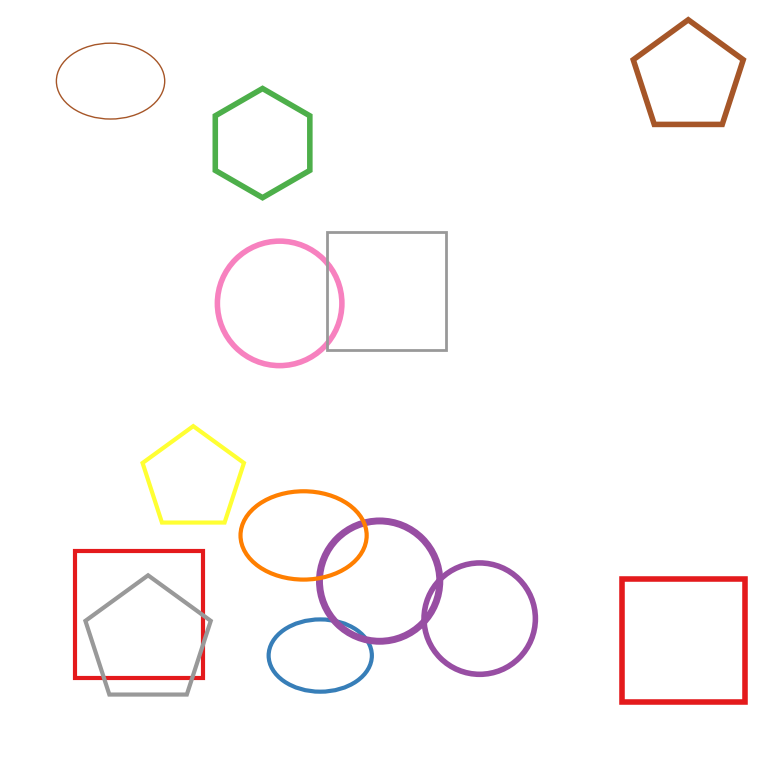[{"shape": "square", "thickness": 2, "radius": 0.4, "center": [0.888, 0.168]}, {"shape": "square", "thickness": 1.5, "radius": 0.41, "center": [0.181, 0.202]}, {"shape": "oval", "thickness": 1.5, "radius": 0.34, "center": [0.416, 0.149]}, {"shape": "hexagon", "thickness": 2, "radius": 0.35, "center": [0.341, 0.814]}, {"shape": "circle", "thickness": 2.5, "radius": 0.39, "center": [0.493, 0.245]}, {"shape": "circle", "thickness": 2, "radius": 0.36, "center": [0.623, 0.197]}, {"shape": "oval", "thickness": 1.5, "radius": 0.41, "center": [0.394, 0.305]}, {"shape": "pentagon", "thickness": 1.5, "radius": 0.35, "center": [0.251, 0.377]}, {"shape": "oval", "thickness": 0.5, "radius": 0.35, "center": [0.144, 0.895]}, {"shape": "pentagon", "thickness": 2, "radius": 0.38, "center": [0.894, 0.899]}, {"shape": "circle", "thickness": 2, "radius": 0.4, "center": [0.363, 0.606]}, {"shape": "pentagon", "thickness": 1.5, "radius": 0.43, "center": [0.192, 0.167]}, {"shape": "square", "thickness": 1, "radius": 0.38, "center": [0.502, 0.622]}]